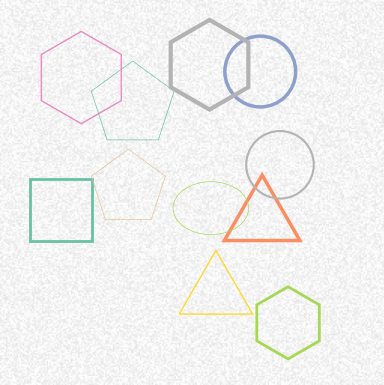[{"shape": "square", "thickness": 2, "radius": 0.4, "center": [0.159, 0.455]}, {"shape": "pentagon", "thickness": 0.5, "radius": 0.57, "center": [0.345, 0.728]}, {"shape": "triangle", "thickness": 2.5, "radius": 0.57, "center": [0.681, 0.432]}, {"shape": "circle", "thickness": 2.5, "radius": 0.46, "center": [0.676, 0.814]}, {"shape": "hexagon", "thickness": 1, "radius": 0.6, "center": [0.211, 0.799]}, {"shape": "oval", "thickness": 0.5, "radius": 0.49, "center": [0.548, 0.459]}, {"shape": "hexagon", "thickness": 2, "radius": 0.47, "center": [0.748, 0.161]}, {"shape": "triangle", "thickness": 1, "radius": 0.55, "center": [0.561, 0.239]}, {"shape": "pentagon", "thickness": 0.5, "radius": 0.51, "center": [0.333, 0.511]}, {"shape": "circle", "thickness": 1.5, "radius": 0.44, "center": [0.727, 0.572]}, {"shape": "hexagon", "thickness": 3, "radius": 0.58, "center": [0.544, 0.832]}]